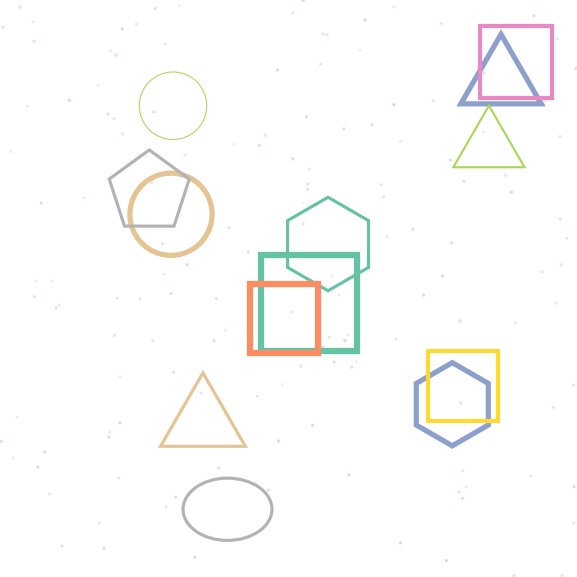[{"shape": "hexagon", "thickness": 1.5, "radius": 0.4, "center": [0.568, 0.577]}, {"shape": "square", "thickness": 3, "radius": 0.42, "center": [0.535, 0.474]}, {"shape": "square", "thickness": 3, "radius": 0.3, "center": [0.492, 0.447]}, {"shape": "hexagon", "thickness": 2.5, "radius": 0.36, "center": [0.783, 0.299]}, {"shape": "triangle", "thickness": 2.5, "radius": 0.4, "center": [0.868, 0.859]}, {"shape": "square", "thickness": 2, "radius": 0.31, "center": [0.893, 0.892]}, {"shape": "triangle", "thickness": 1, "radius": 0.36, "center": [0.847, 0.745]}, {"shape": "circle", "thickness": 0.5, "radius": 0.29, "center": [0.3, 0.816]}, {"shape": "square", "thickness": 2, "radius": 0.3, "center": [0.801, 0.331]}, {"shape": "triangle", "thickness": 1.5, "radius": 0.42, "center": [0.351, 0.269]}, {"shape": "circle", "thickness": 2.5, "radius": 0.36, "center": [0.296, 0.628]}, {"shape": "pentagon", "thickness": 1.5, "radius": 0.36, "center": [0.258, 0.667]}, {"shape": "oval", "thickness": 1.5, "radius": 0.39, "center": [0.394, 0.117]}]